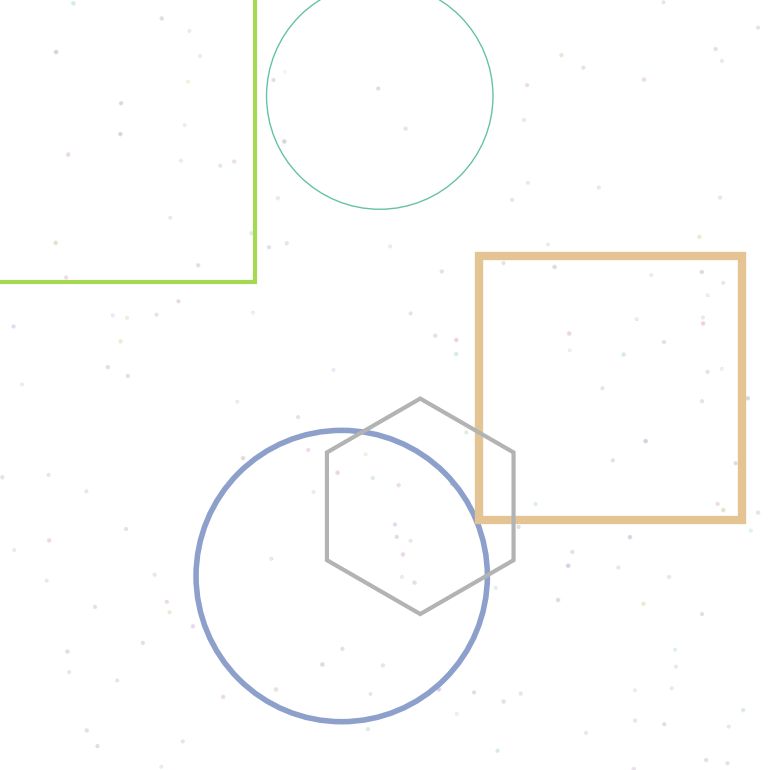[{"shape": "circle", "thickness": 0.5, "radius": 0.74, "center": [0.493, 0.875]}, {"shape": "circle", "thickness": 2, "radius": 0.95, "center": [0.444, 0.252]}, {"shape": "square", "thickness": 1.5, "radius": 0.94, "center": [0.144, 0.821]}, {"shape": "square", "thickness": 3, "radius": 0.86, "center": [0.793, 0.496]}, {"shape": "hexagon", "thickness": 1.5, "radius": 0.7, "center": [0.546, 0.342]}]